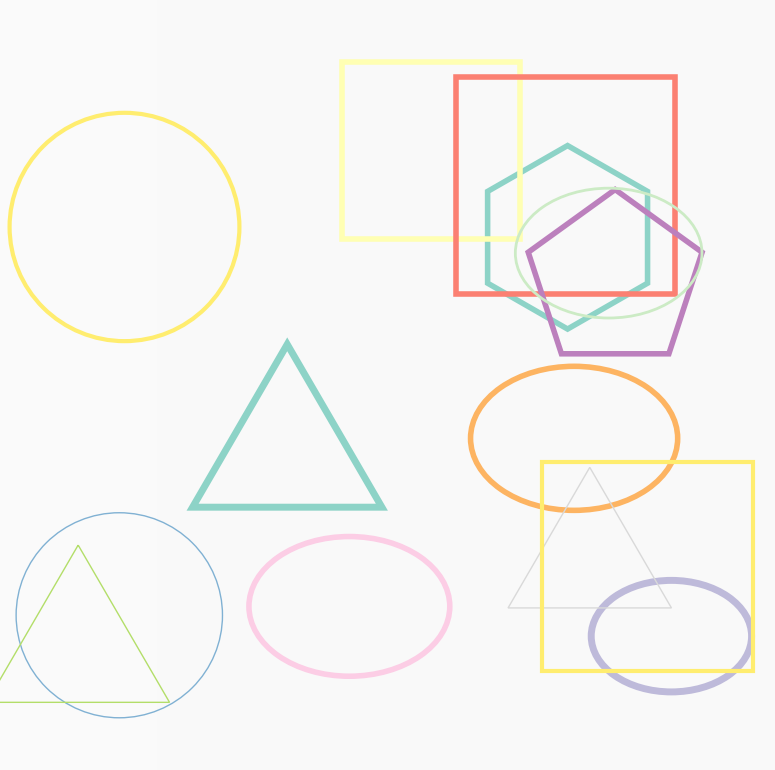[{"shape": "triangle", "thickness": 2.5, "radius": 0.71, "center": [0.371, 0.412]}, {"shape": "hexagon", "thickness": 2, "radius": 0.6, "center": [0.732, 0.692]}, {"shape": "square", "thickness": 2, "radius": 0.57, "center": [0.556, 0.804]}, {"shape": "oval", "thickness": 2.5, "radius": 0.52, "center": [0.866, 0.174]}, {"shape": "square", "thickness": 2, "radius": 0.71, "center": [0.73, 0.759]}, {"shape": "circle", "thickness": 0.5, "radius": 0.67, "center": [0.154, 0.201]}, {"shape": "oval", "thickness": 2, "radius": 0.67, "center": [0.741, 0.431]}, {"shape": "triangle", "thickness": 0.5, "radius": 0.68, "center": [0.101, 0.156]}, {"shape": "oval", "thickness": 2, "radius": 0.65, "center": [0.451, 0.212]}, {"shape": "triangle", "thickness": 0.5, "radius": 0.61, "center": [0.761, 0.271]}, {"shape": "pentagon", "thickness": 2, "radius": 0.59, "center": [0.794, 0.636]}, {"shape": "oval", "thickness": 1, "radius": 0.6, "center": [0.785, 0.671]}, {"shape": "square", "thickness": 1.5, "radius": 0.68, "center": [0.835, 0.264]}, {"shape": "circle", "thickness": 1.5, "radius": 0.74, "center": [0.161, 0.705]}]